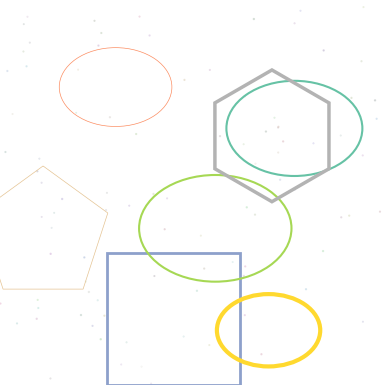[{"shape": "oval", "thickness": 1.5, "radius": 0.88, "center": [0.765, 0.666]}, {"shape": "oval", "thickness": 0.5, "radius": 0.73, "center": [0.3, 0.774]}, {"shape": "square", "thickness": 2, "radius": 0.86, "center": [0.451, 0.171]}, {"shape": "oval", "thickness": 1.5, "radius": 0.99, "center": [0.559, 0.407]}, {"shape": "oval", "thickness": 3, "radius": 0.67, "center": [0.698, 0.142]}, {"shape": "pentagon", "thickness": 0.5, "radius": 0.88, "center": [0.112, 0.392]}, {"shape": "hexagon", "thickness": 2.5, "radius": 0.86, "center": [0.706, 0.647]}]